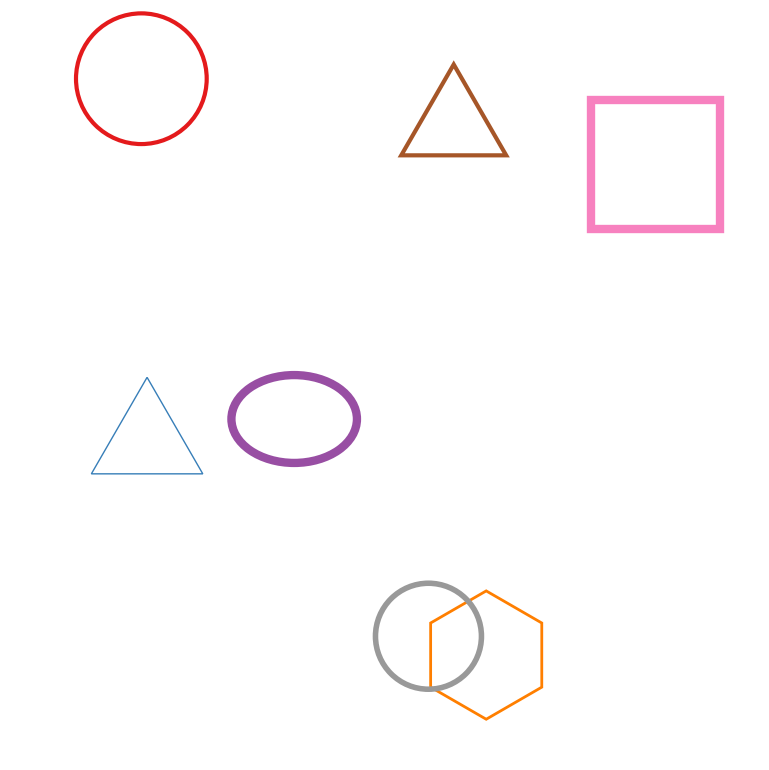[{"shape": "circle", "thickness": 1.5, "radius": 0.42, "center": [0.184, 0.898]}, {"shape": "triangle", "thickness": 0.5, "radius": 0.42, "center": [0.191, 0.426]}, {"shape": "oval", "thickness": 3, "radius": 0.41, "center": [0.382, 0.456]}, {"shape": "hexagon", "thickness": 1, "radius": 0.42, "center": [0.631, 0.149]}, {"shape": "triangle", "thickness": 1.5, "radius": 0.39, "center": [0.589, 0.838]}, {"shape": "square", "thickness": 3, "radius": 0.42, "center": [0.851, 0.786]}, {"shape": "circle", "thickness": 2, "radius": 0.34, "center": [0.556, 0.174]}]